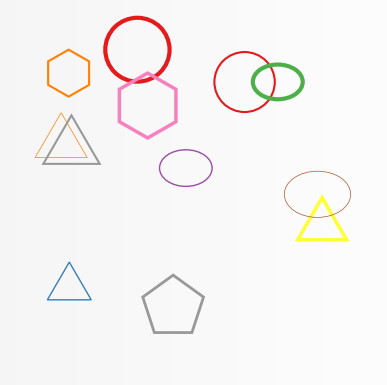[{"shape": "circle", "thickness": 1.5, "radius": 0.39, "center": [0.631, 0.787]}, {"shape": "circle", "thickness": 3, "radius": 0.41, "center": [0.355, 0.871]}, {"shape": "triangle", "thickness": 1, "radius": 0.33, "center": [0.179, 0.254]}, {"shape": "oval", "thickness": 3, "radius": 0.32, "center": [0.717, 0.787]}, {"shape": "oval", "thickness": 1, "radius": 0.34, "center": [0.48, 0.563]}, {"shape": "triangle", "thickness": 0.5, "radius": 0.39, "center": [0.158, 0.629]}, {"shape": "hexagon", "thickness": 1.5, "radius": 0.31, "center": [0.177, 0.81]}, {"shape": "triangle", "thickness": 2.5, "radius": 0.36, "center": [0.831, 0.414]}, {"shape": "oval", "thickness": 0.5, "radius": 0.43, "center": [0.819, 0.495]}, {"shape": "hexagon", "thickness": 2.5, "radius": 0.42, "center": [0.381, 0.726]}, {"shape": "pentagon", "thickness": 2, "radius": 0.41, "center": [0.447, 0.203]}, {"shape": "triangle", "thickness": 1.5, "radius": 0.42, "center": [0.184, 0.616]}]